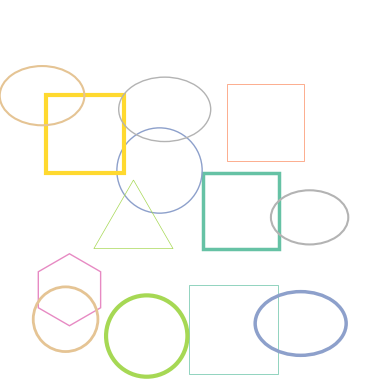[{"shape": "square", "thickness": 2.5, "radius": 0.49, "center": [0.627, 0.453]}, {"shape": "square", "thickness": 0.5, "radius": 0.58, "center": [0.607, 0.145]}, {"shape": "square", "thickness": 0.5, "radius": 0.5, "center": [0.69, 0.682]}, {"shape": "oval", "thickness": 2.5, "radius": 0.59, "center": [0.781, 0.16]}, {"shape": "circle", "thickness": 1, "radius": 0.55, "center": [0.414, 0.557]}, {"shape": "hexagon", "thickness": 1, "radius": 0.47, "center": [0.18, 0.247]}, {"shape": "triangle", "thickness": 0.5, "radius": 0.59, "center": [0.347, 0.414]}, {"shape": "circle", "thickness": 3, "radius": 0.53, "center": [0.381, 0.127]}, {"shape": "square", "thickness": 3, "radius": 0.51, "center": [0.22, 0.652]}, {"shape": "circle", "thickness": 2, "radius": 0.42, "center": [0.17, 0.171]}, {"shape": "oval", "thickness": 1.5, "radius": 0.55, "center": [0.109, 0.752]}, {"shape": "oval", "thickness": 1, "radius": 0.6, "center": [0.428, 0.716]}, {"shape": "oval", "thickness": 1.5, "radius": 0.5, "center": [0.804, 0.435]}]